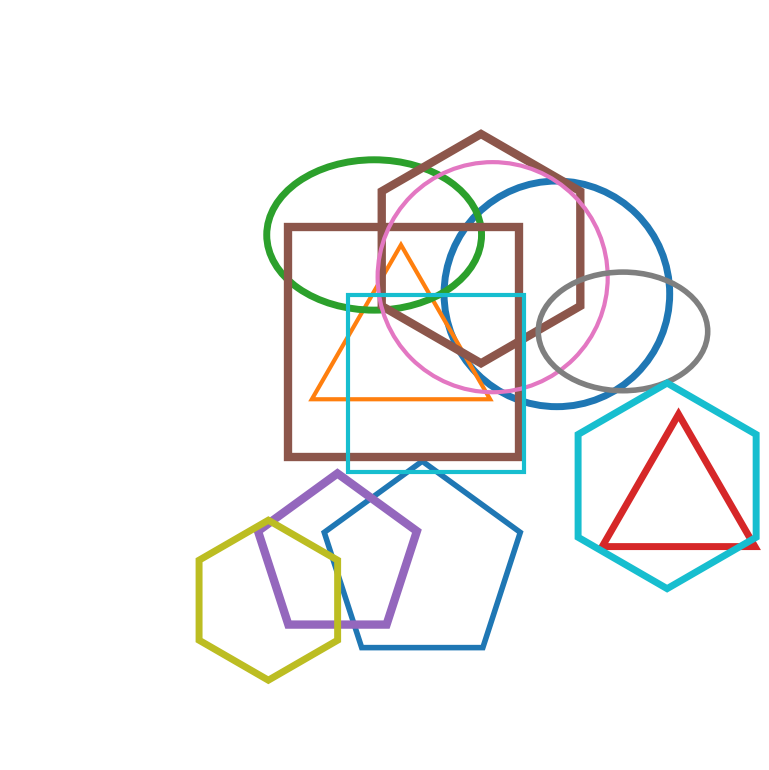[{"shape": "pentagon", "thickness": 2, "radius": 0.67, "center": [0.548, 0.267]}, {"shape": "circle", "thickness": 2.5, "radius": 0.73, "center": [0.723, 0.618]}, {"shape": "triangle", "thickness": 1.5, "radius": 0.67, "center": [0.521, 0.548]}, {"shape": "oval", "thickness": 2.5, "radius": 0.7, "center": [0.486, 0.695]}, {"shape": "triangle", "thickness": 2.5, "radius": 0.57, "center": [0.881, 0.347]}, {"shape": "pentagon", "thickness": 3, "radius": 0.54, "center": [0.438, 0.277]}, {"shape": "square", "thickness": 3, "radius": 0.75, "center": [0.524, 0.556]}, {"shape": "hexagon", "thickness": 3, "radius": 0.74, "center": [0.625, 0.677]}, {"shape": "circle", "thickness": 1.5, "radius": 0.75, "center": [0.64, 0.64]}, {"shape": "oval", "thickness": 2, "radius": 0.55, "center": [0.809, 0.57]}, {"shape": "hexagon", "thickness": 2.5, "radius": 0.52, "center": [0.349, 0.221]}, {"shape": "hexagon", "thickness": 2.5, "radius": 0.67, "center": [0.866, 0.369]}, {"shape": "square", "thickness": 1.5, "radius": 0.57, "center": [0.566, 0.502]}]